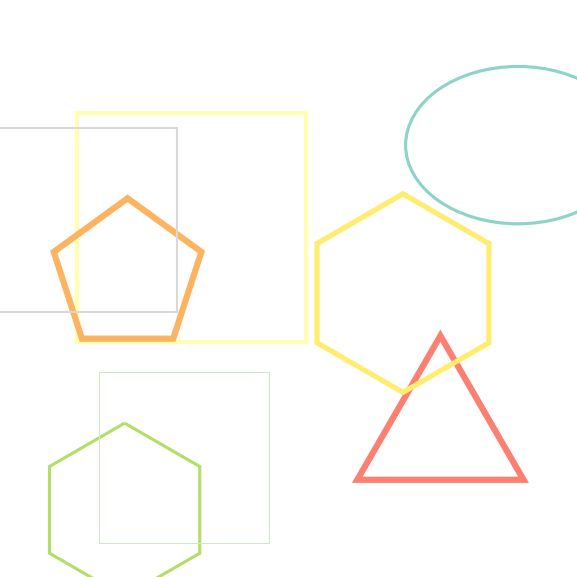[{"shape": "oval", "thickness": 1.5, "radius": 0.97, "center": [0.897, 0.748]}, {"shape": "square", "thickness": 2, "radius": 0.99, "center": [0.332, 0.605]}, {"shape": "triangle", "thickness": 3, "radius": 0.83, "center": [0.763, 0.251]}, {"shape": "pentagon", "thickness": 3, "radius": 0.67, "center": [0.221, 0.521]}, {"shape": "hexagon", "thickness": 1.5, "radius": 0.75, "center": [0.216, 0.116]}, {"shape": "square", "thickness": 1, "radius": 0.79, "center": [0.147, 0.619]}, {"shape": "square", "thickness": 0.5, "radius": 0.74, "center": [0.319, 0.206]}, {"shape": "hexagon", "thickness": 2.5, "radius": 0.86, "center": [0.698, 0.492]}]